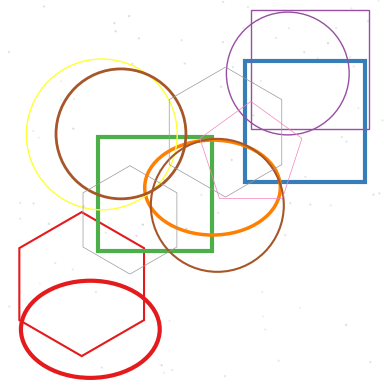[{"shape": "hexagon", "thickness": 1.5, "radius": 0.93, "center": [0.212, 0.262]}, {"shape": "oval", "thickness": 3, "radius": 0.9, "center": [0.235, 0.145]}, {"shape": "square", "thickness": 3, "radius": 0.78, "center": [0.793, 0.685]}, {"shape": "square", "thickness": 3, "radius": 0.74, "center": [0.403, 0.497]}, {"shape": "square", "thickness": 1, "radius": 0.77, "center": [0.805, 0.82]}, {"shape": "circle", "thickness": 1, "radius": 0.8, "center": [0.747, 0.809]}, {"shape": "oval", "thickness": 2.5, "radius": 0.88, "center": [0.552, 0.513]}, {"shape": "circle", "thickness": 1, "radius": 0.98, "center": [0.264, 0.651]}, {"shape": "circle", "thickness": 2, "radius": 0.84, "center": [0.314, 0.652]}, {"shape": "circle", "thickness": 1.5, "radius": 0.86, "center": [0.564, 0.467]}, {"shape": "pentagon", "thickness": 0.5, "radius": 0.7, "center": [0.652, 0.597]}, {"shape": "hexagon", "thickness": 0.5, "radius": 0.84, "center": [0.586, 0.657]}, {"shape": "hexagon", "thickness": 0.5, "radius": 0.7, "center": [0.338, 0.429]}]